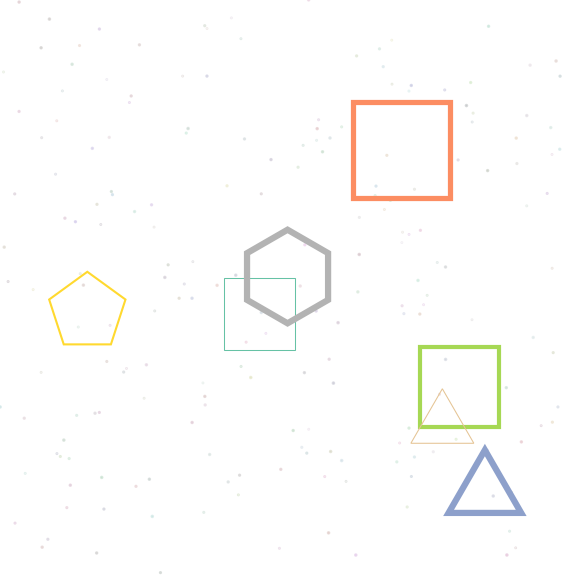[{"shape": "square", "thickness": 0.5, "radius": 0.31, "center": [0.449, 0.456]}, {"shape": "square", "thickness": 2.5, "radius": 0.42, "center": [0.695, 0.739]}, {"shape": "triangle", "thickness": 3, "radius": 0.36, "center": [0.84, 0.147]}, {"shape": "square", "thickness": 2, "radius": 0.34, "center": [0.796, 0.329]}, {"shape": "pentagon", "thickness": 1, "radius": 0.35, "center": [0.151, 0.459]}, {"shape": "triangle", "thickness": 0.5, "radius": 0.31, "center": [0.766, 0.263]}, {"shape": "hexagon", "thickness": 3, "radius": 0.41, "center": [0.498, 0.52]}]